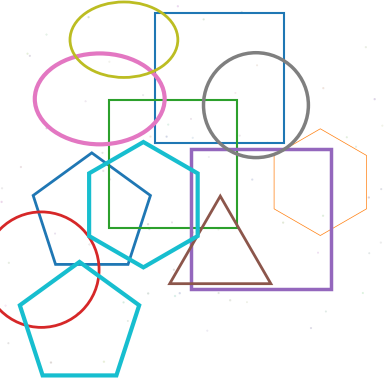[{"shape": "pentagon", "thickness": 2, "radius": 0.8, "center": [0.238, 0.443]}, {"shape": "square", "thickness": 1.5, "radius": 0.84, "center": [0.571, 0.798]}, {"shape": "hexagon", "thickness": 0.5, "radius": 0.69, "center": [0.832, 0.527]}, {"shape": "square", "thickness": 1.5, "radius": 0.84, "center": [0.45, 0.574]}, {"shape": "circle", "thickness": 2, "radius": 0.75, "center": [0.107, 0.3]}, {"shape": "square", "thickness": 2.5, "radius": 0.91, "center": [0.678, 0.431]}, {"shape": "triangle", "thickness": 2, "radius": 0.76, "center": [0.572, 0.339]}, {"shape": "oval", "thickness": 3, "radius": 0.84, "center": [0.259, 0.743]}, {"shape": "circle", "thickness": 2.5, "radius": 0.68, "center": [0.665, 0.727]}, {"shape": "oval", "thickness": 2, "radius": 0.7, "center": [0.322, 0.897]}, {"shape": "pentagon", "thickness": 3, "radius": 0.81, "center": [0.207, 0.157]}, {"shape": "hexagon", "thickness": 3, "radius": 0.81, "center": [0.372, 0.468]}]